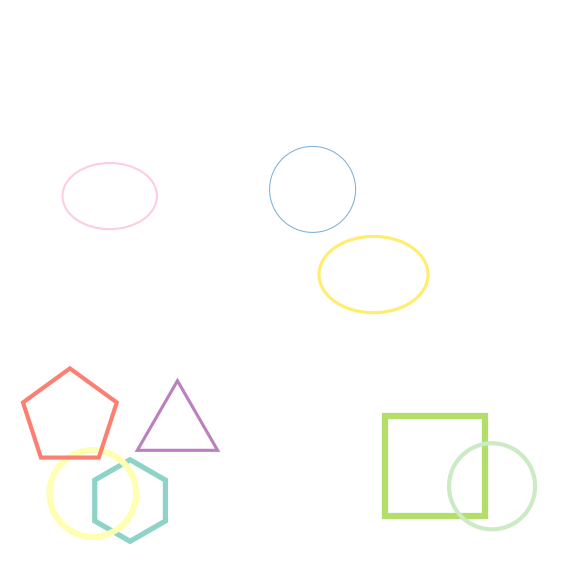[{"shape": "hexagon", "thickness": 2.5, "radius": 0.35, "center": [0.225, 0.132]}, {"shape": "circle", "thickness": 3, "radius": 0.38, "center": [0.161, 0.145]}, {"shape": "pentagon", "thickness": 2, "radius": 0.43, "center": [0.121, 0.276]}, {"shape": "circle", "thickness": 0.5, "radius": 0.37, "center": [0.541, 0.671]}, {"shape": "square", "thickness": 3, "radius": 0.43, "center": [0.754, 0.192]}, {"shape": "oval", "thickness": 1, "radius": 0.41, "center": [0.19, 0.66]}, {"shape": "triangle", "thickness": 1.5, "radius": 0.4, "center": [0.307, 0.259]}, {"shape": "circle", "thickness": 2, "radius": 0.37, "center": [0.852, 0.157]}, {"shape": "oval", "thickness": 1.5, "radius": 0.47, "center": [0.647, 0.524]}]